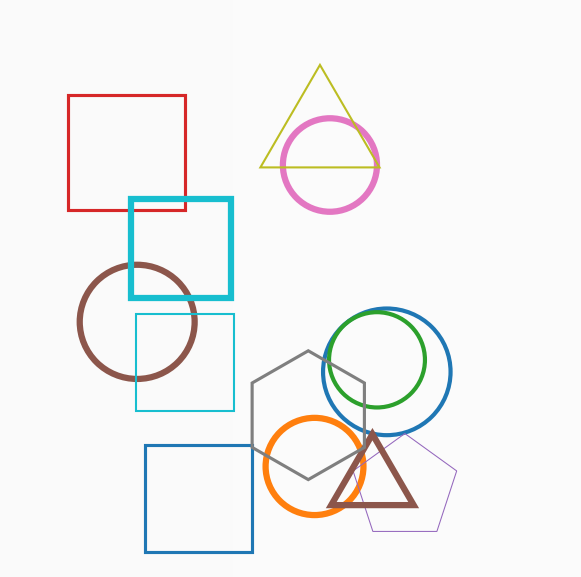[{"shape": "square", "thickness": 1.5, "radius": 0.46, "center": [0.341, 0.136]}, {"shape": "circle", "thickness": 2, "radius": 0.55, "center": [0.665, 0.355]}, {"shape": "circle", "thickness": 3, "radius": 0.42, "center": [0.541, 0.191]}, {"shape": "circle", "thickness": 2, "radius": 0.41, "center": [0.649, 0.376]}, {"shape": "square", "thickness": 1.5, "radius": 0.5, "center": [0.218, 0.735]}, {"shape": "pentagon", "thickness": 0.5, "radius": 0.47, "center": [0.697, 0.155]}, {"shape": "triangle", "thickness": 3, "radius": 0.41, "center": [0.641, 0.165]}, {"shape": "circle", "thickness": 3, "radius": 0.49, "center": [0.236, 0.442]}, {"shape": "circle", "thickness": 3, "radius": 0.4, "center": [0.568, 0.713]}, {"shape": "hexagon", "thickness": 1.5, "radius": 0.56, "center": [0.53, 0.28]}, {"shape": "triangle", "thickness": 1, "radius": 0.59, "center": [0.55, 0.768]}, {"shape": "square", "thickness": 1, "radius": 0.42, "center": [0.318, 0.371]}, {"shape": "square", "thickness": 3, "radius": 0.43, "center": [0.311, 0.569]}]